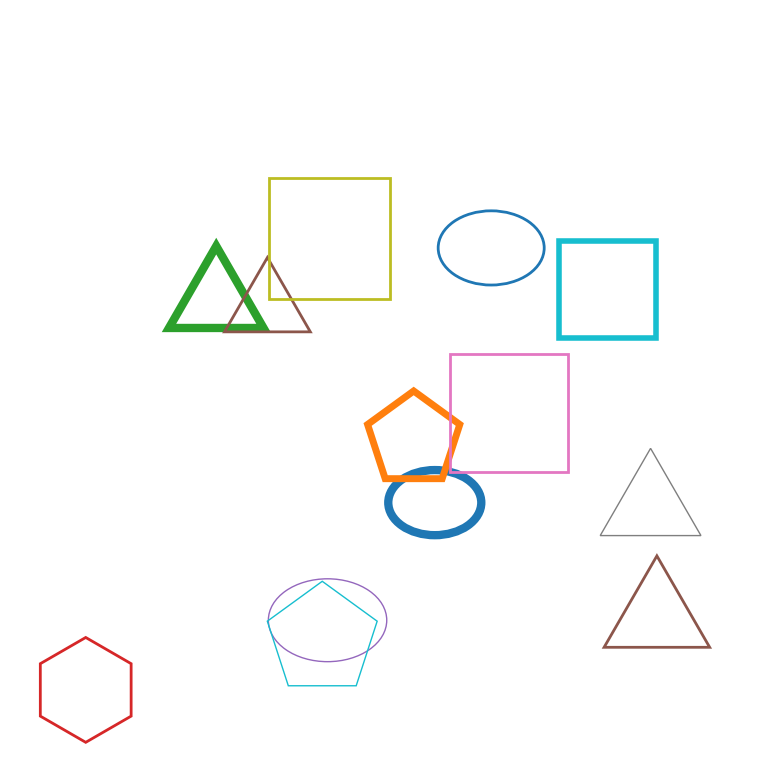[{"shape": "oval", "thickness": 3, "radius": 0.3, "center": [0.565, 0.347]}, {"shape": "oval", "thickness": 1, "radius": 0.34, "center": [0.638, 0.678]}, {"shape": "pentagon", "thickness": 2.5, "radius": 0.31, "center": [0.537, 0.429]}, {"shape": "triangle", "thickness": 3, "radius": 0.35, "center": [0.281, 0.61]}, {"shape": "hexagon", "thickness": 1, "radius": 0.34, "center": [0.111, 0.104]}, {"shape": "oval", "thickness": 0.5, "radius": 0.38, "center": [0.425, 0.194]}, {"shape": "triangle", "thickness": 1, "radius": 0.4, "center": [0.853, 0.199]}, {"shape": "triangle", "thickness": 1, "radius": 0.32, "center": [0.347, 0.601]}, {"shape": "square", "thickness": 1, "radius": 0.38, "center": [0.661, 0.463]}, {"shape": "triangle", "thickness": 0.5, "radius": 0.38, "center": [0.845, 0.342]}, {"shape": "square", "thickness": 1, "radius": 0.39, "center": [0.428, 0.691]}, {"shape": "pentagon", "thickness": 0.5, "radius": 0.37, "center": [0.419, 0.17]}, {"shape": "square", "thickness": 2, "radius": 0.32, "center": [0.789, 0.624]}]